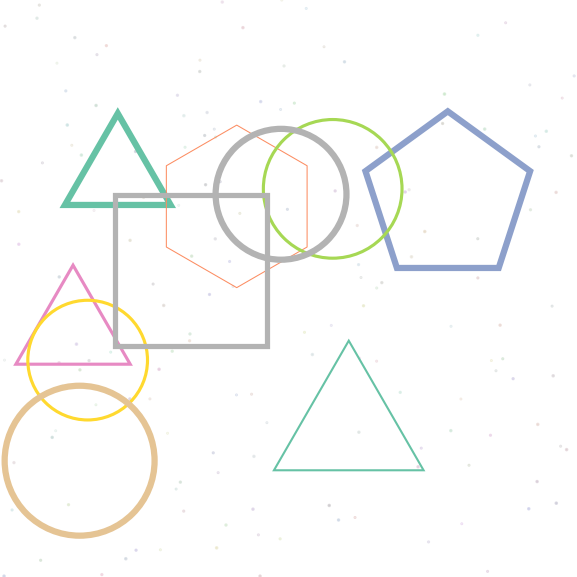[{"shape": "triangle", "thickness": 1, "radius": 0.75, "center": [0.604, 0.26]}, {"shape": "triangle", "thickness": 3, "radius": 0.53, "center": [0.204, 0.697]}, {"shape": "hexagon", "thickness": 0.5, "radius": 0.7, "center": [0.41, 0.642]}, {"shape": "pentagon", "thickness": 3, "radius": 0.75, "center": [0.775, 0.656]}, {"shape": "triangle", "thickness": 1.5, "radius": 0.57, "center": [0.126, 0.426]}, {"shape": "circle", "thickness": 1.5, "radius": 0.6, "center": [0.576, 0.672]}, {"shape": "circle", "thickness": 1.5, "radius": 0.52, "center": [0.152, 0.376]}, {"shape": "circle", "thickness": 3, "radius": 0.65, "center": [0.138, 0.201]}, {"shape": "circle", "thickness": 3, "radius": 0.57, "center": [0.487, 0.663]}, {"shape": "square", "thickness": 2.5, "radius": 0.66, "center": [0.331, 0.531]}]